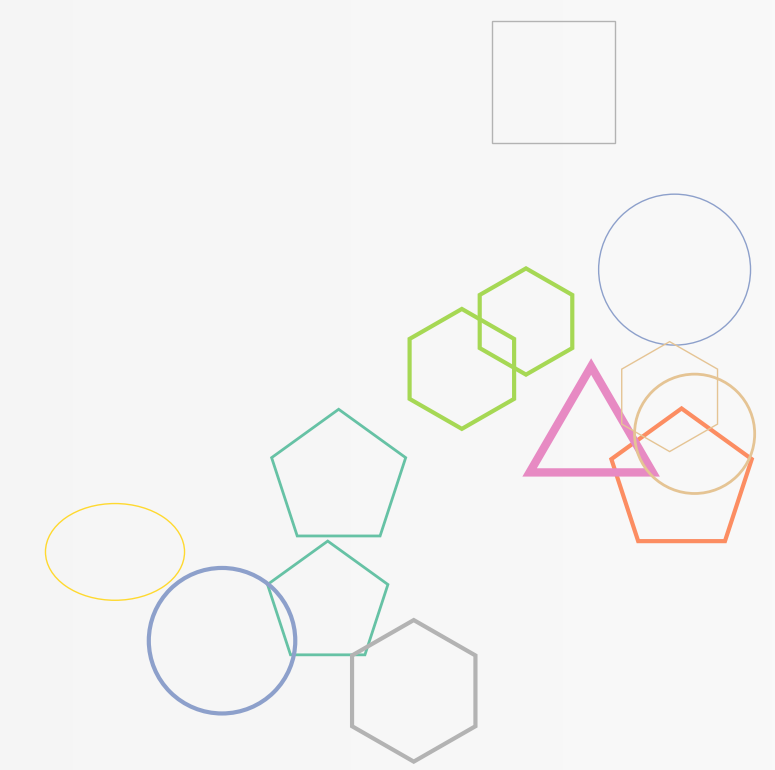[{"shape": "pentagon", "thickness": 1, "radius": 0.41, "center": [0.423, 0.216]}, {"shape": "pentagon", "thickness": 1, "radius": 0.45, "center": [0.437, 0.378]}, {"shape": "pentagon", "thickness": 1.5, "radius": 0.48, "center": [0.879, 0.374]}, {"shape": "circle", "thickness": 0.5, "radius": 0.49, "center": [0.87, 0.65]}, {"shape": "circle", "thickness": 1.5, "radius": 0.47, "center": [0.286, 0.168]}, {"shape": "triangle", "thickness": 3, "radius": 0.46, "center": [0.763, 0.432]}, {"shape": "hexagon", "thickness": 1.5, "radius": 0.39, "center": [0.596, 0.521]}, {"shape": "hexagon", "thickness": 1.5, "radius": 0.34, "center": [0.679, 0.582]}, {"shape": "oval", "thickness": 0.5, "radius": 0.45, "center": [0.148, 0.283]}, {"shape": "hexagon", "thickness": 0.5, "radius": 0.36, "center": [0.864, 0.485]}, {"shape": "circle", "thickness": 1, "radius": 0.39, "center": [0.896, 0.437]}, {"shape": "hexagon", "thickness": 1.5, "radius": 0.46, "center": [0.534, 0.103]}, {"shape": "square", "thickness": 0.5, "radius": 0.4, "center": [0.714, 0.893]}]